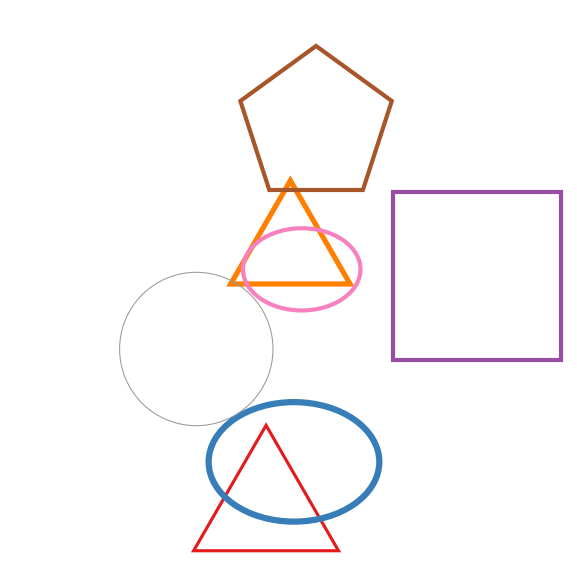[{"shape": "triangle", "thickness": 1.5, "radius": 0.72, "center": [0.461, 0.118]}, {"shape": "oval", "thickness": 3, "radius": 0.74, "center": [0.509, 0.199]}, {"shape": "square", "thickness": 2, "radius": 0.73, "center": [0.826, 0.521]}, {"shape": "triangle", "thickness": 2.5, "radius": 0.6, "center": [0.503, 0.567]}, {"shape": "pentagon", "thickness": 2, "radius": 0.69, "center": [0.547, 0.782]}, {"shape": "oval", "thickness": 2, "radius": 0.51, "center": [0.523, 0.533]}, {"shape": "circle", "thickness": 0.5, "radius": 0.66, "center": [0.34, 0.395]}]